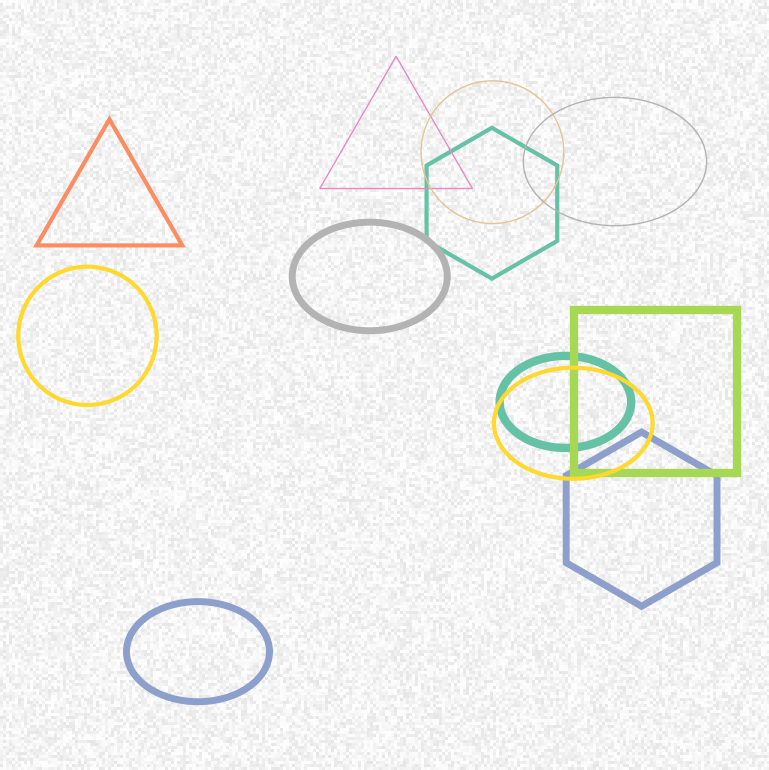[{"shape": "oval", "thickness": 3, "radius": 0.43, "center": [0.734, 0.478]}, {"shape": "hexagon", "thickness": 1.5, "radius": 0.49, "center": [0.639, 0.736]}, {"shape": "triangle", "thickness": 1.5, "radius": 0.55, "center": [0.142, 0.736]}, {"shape": "hexagon", "thickness": 2.5, "radius": 0.57, "center": [0.833, 0.326]}, {"shape": "oval", "thickness": 2.5, "radius": 0.46, "center": [0.257, 0.154]}, {"shape": "triangle", "thickness": 0.5, "radius": 0.57, "center": [0.514, 0.812]}, {"shape": "square", "thickness": 3, "radius": 0.53, "center": [0.851, 0.491]}, {"shape": "circle", "thickness": 1.5, "radius": 0.45, "center": [0.114, 0.564]}, {"shape": "oval", "thickness": 1.5, "radius": 0.52, "center": [0.745, 0.45]}, {"shape": "circle", "thickness": 0.5, "radius": 0.46, "center": [0.639, 0.802]}, {"shape": "oval", "thickness": 0.5, "radius": 0.6, "center": [0.799, 0.79]}, {"shape": "oval", "thickness": 2.5, "radius": 0.5, "center": [0.48, 0.641]}]